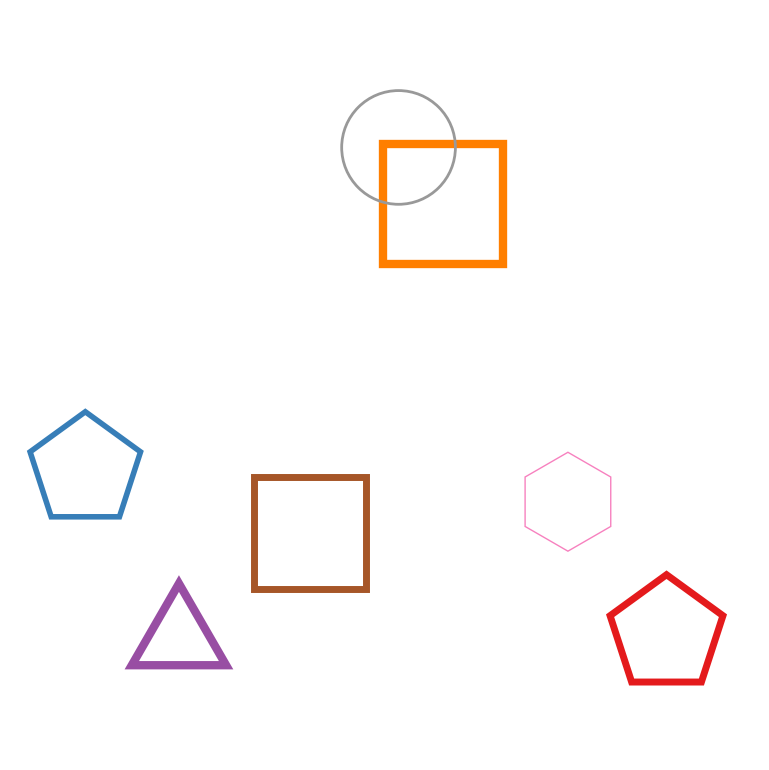[{"shape": "pentagon", "thickness": 2.5, "radius": 0.39, "center": [0.866, 0.177]}, {"shape": "pentagon", "thickness": 2, "radius": 0.38, "center": [0.111, 0.39]}, {"shape": "triangle", "thickness": 3, "radius": 0.35, "center": [0.232, 0.171]}, {"shape": "square", "thickness": 3, "radius": 0.39, "center": [0.575, 0.735]}, {"shape": "square", "thickness": 2.5, "radius": 0.36, "center": [0.402, 0.308]}, {"shape": "hexagon", "thickness": 0.5, "radius": 0.32, "center": [0.738, 0.348]}, {"shape": "circle", "thickness": 1, "radius": 0.37, "center": [0.518, 0.809]}]